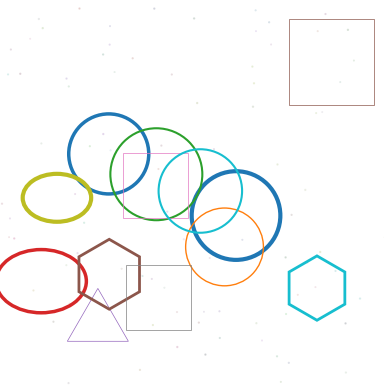[{"shape": "circle", "thickness": 2.5, "radius": 0.52, "center": [0.282, 0.6]}, {"shape": "circle", "thickness": 3, "radius": 0.58, "center": [0.613, 0.44]}, {"shape": "circle", "thickness": 1, "radius": 0.51, "center": [0.583, 0.359]}, {"shape": "circle", "thickness": 1.5, "radius": 0.6, "center": [0.406, 0.547]}, {"shape": "oval", "thickness": 2.5, "radius": 0.59, "center": [0.107, 0.27]}, {"shape": "triangle", "thickness": 0.5, "radius": 0.46, "center": [0.254, 0.159]}, {"shape": "hexagon", "thickness": 2, "radius": 0.45, "center": [0.284, 0.288]}, {"shape": "square", "thickness": 0.5, "radius": 0.56, "center": [0.861, 0.838]}, {"shape": "square", "thickness": 0.5, "radius": 0.42, "center": [0.403, 0.518]}, {"shape": "square", "thickness": 0.5, "radius": 0.42, "center": [0.412, 0.228]}, {"shape": "oval", "thickness": 3, "radius": 0.44, "center": [0.148, 0.486]}, {"shape": "circle", "thickness": 1.5, "radius": 0.54, "center": [0.52, 0.504]}, {"shape": "hexagon", "thickness": 2, "radius": 0.42, "center": [0.823, 0.252]}]